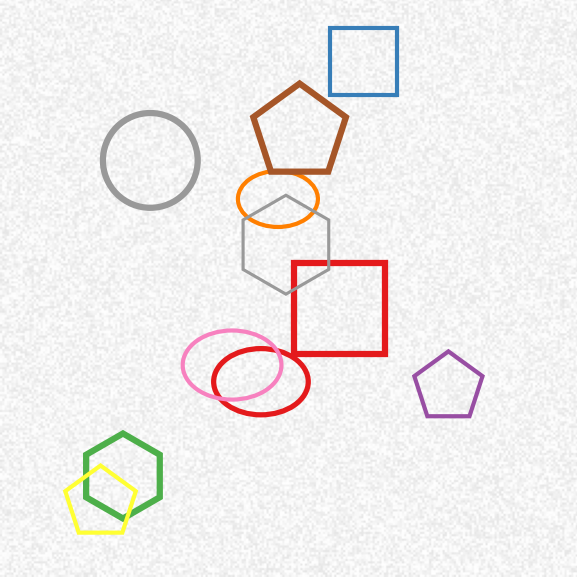[{"shape": "square", "thickness": 3, "radius": 0.39, "center": [0.588, 0.465]}, {"shape": "oval", "thickness": 2.5, "radius": 0.41, "center": [0.452, 0.338]}, {"shape": "square", "thickness": 2, "radius": 0.29, "center": [0.63, 0.893]}, {"shape": "hexagon", "thickness": 3, "radius": 0.37, "center": [0.213, 0.175]}, {"shape": "pentagon", "thickness": 2, "radius": 0.31, "center": [0.776, 0.329]}, {"shape": "oval", "thickness": 2, "radius": 0.35, "center": [0.481, 0.655]}, {"shape": "pentagon", "thickness": 2, "radius": 0.32, "center": [0.174, 0.129]}, {"shape": "pentagon", "thickness": 3, "radius": 0.42, "center": [0.519, 0.77]}, {"shape": "oval", "thickness": 2, "radius": 0.43, "center": [0.402, 0.367]}, {"shape": "circle", "thickness": 3, "radius": 0.41, "center": [0.26, 0.721]}, {"shape": "hexagon", "thickness": 1.5, "radius": 0.43, "center": [0.495, 0.575]}]